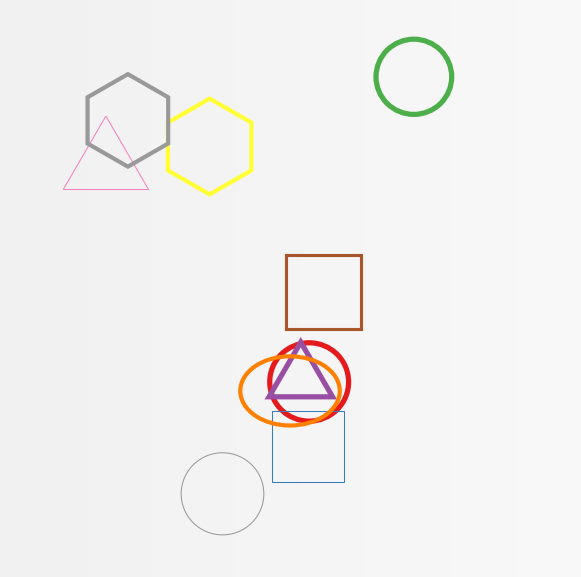[{"shape": "circle", "thickness": 2.5, "radius": 0.34, "center": [0.532, 0.338]}, {"shape": "square", "thickness": 0.5, "radius": 0.31, "center": [0.53, 0.226]}, {"shape": "circle", "thickness": 2.5, "radius": 0.33, "center": [0.712, 0.866]}, {"shape": "triangle", "thickness": 2.5, "radius": 0.32, "center": [0.518, 0.344]}, {"shape": "oval", "thickness": 2, "radius": 0.43, "center": [0.499, 0.322]}, {"shape": "hexagon", "thickness": 2, "radius": 0.41, "center": [0.361, 0.745]}, {"shape": "square", "thickness": 1.5, "radius": 0.32, "center": [0.556, 0.493]}, {"shape": "triangle", "thickness": 0.5, "radius": 0.42, "center": [0.182, 0.713]}, {"shape": "hexagon", "thickness": 2, "radius": 0.4, "center": [0.22, 0.791]}, {"shape": "circle", "thickness": 0.5, "radius": 0.36, "center": [0.383, 0.144]}]